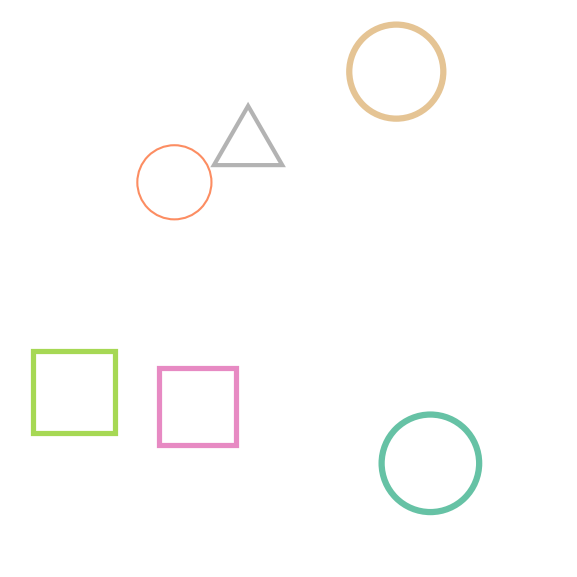[{"shape": "circle", "thickness": 3, "radius": 0.42, "center": [0.745, 0.197]}, {"shape": "circle", "thickness": 1, "radius": 0.32, "center": [0.302, 0.683]}, {"shape": "square", "thickness": 2.5, "radius": 0.33, "center": [0.342, 0.295]}, {"shape": "square", "thickness": 2.5, "radius": 0.35, "center": [0.129, 0.321]}, {"shape": "circle", "thickness": 3, "radius": 0.41, "center": [0.686, 0.875]}, {"shape": "triangle", "thickness": 2, "radius": 0.34, "center": [0.43, 0.747]}]